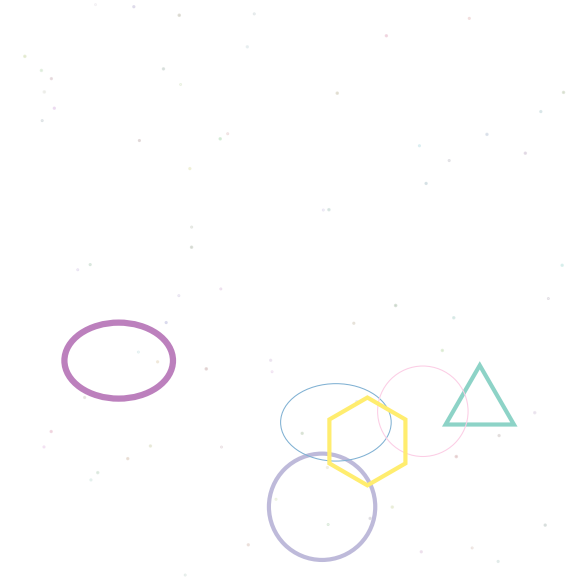[{"shape": "triangle", "thickness": 2, "radius": 0.34, "center": [0.831, 0.298]}, {"shape": "circle", "thickness": 2, "radius": 0.46, "center": [0.558, 0.122]}, {"shape": "oval", "thickness": 0.5, "radius": 0.48, "center": [0.582, 0.268]}, {"shape": "circle", "thickness": 0.5, "radius": 0.39, "center": [0.732, 0.287]}, {"shape": "oval", "thickness": 3, "radius": 0.47, "center": [0.206, 0.375]}, {"shape": "hexagon", "thickness": 2, "radius": 0.38, "center": [0.636, 0.235]}]